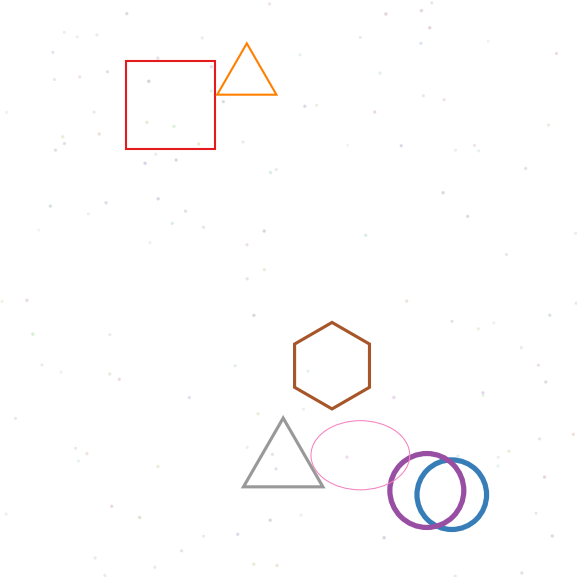[{"shape": "square", "thickness": 1, "radius": 0.38, "center": [0.295, 0.817]}, {"shape": "circle", "thickness": 2.5, "radius": 0.3, "center": [0.782, 0.143]}, {"shape": "circle", "thickness": 2.5, "radius": 0.32, "center": [0.739, 0.15]}, {"shape": "triangle", "thickness": 1, "radius": 0.3, "center": [0.427, 0.865]}, {"shape": "hexagon", "thickness": 1.5, "radius": 0.37, "center": [0.575, 0.366]}, {"shape": "oval", "thickness": 0.5, "radius": 0.43, "center": [0.624, 0.211]}, {"shape": "triangle", "thickness": 1.5, "radius": 0.4, "center": [0.49, 0.196]}]